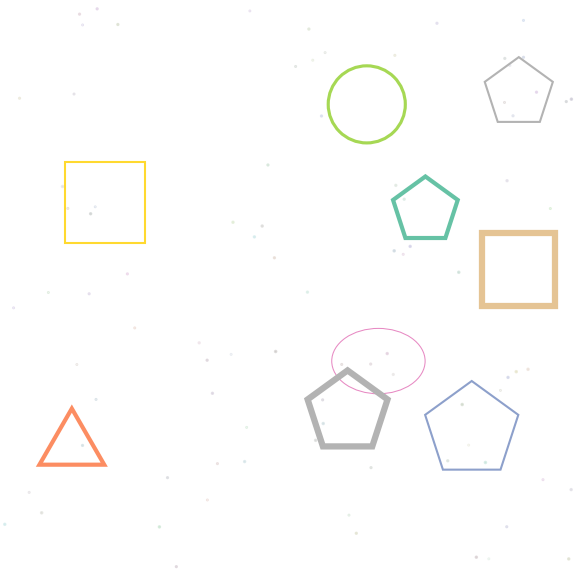[{"shape": "pentagon", "thickness": 2, "radius": 0.29, "center": [0.737, 0.635]}, {"shape": "triangle", "thickness": 2, "radius": 0.32, "center": [0.124, 0.227]}, {"shape": "pentagon", "thickness": 1, "radius": 0.42, "center": [0.817, 0.255]}, {"shape": "oval", "thickness": 0.5, "radius": 0.4, "center": [0.655, 0.374]}, {"shape": "circle", "thickness": 1.5, "radius": 0.33, "center": [0.635, 0.818]}, {"shape": "square", "thickness": 1, "radius": 0.35, "center": [0.182, 0.648]}, {"shape": "square", "thickness": 3, "radius": 0.31, "center": [0.898, 0.532]}, {"shape": "pentagon", "thickness": 1, "radius": 0.31, "center": [0.898, 0.838]}, {"shape": "pentagon", "thickness": 3, "radius": 0.36, "center": [0.602, 0.285]}]